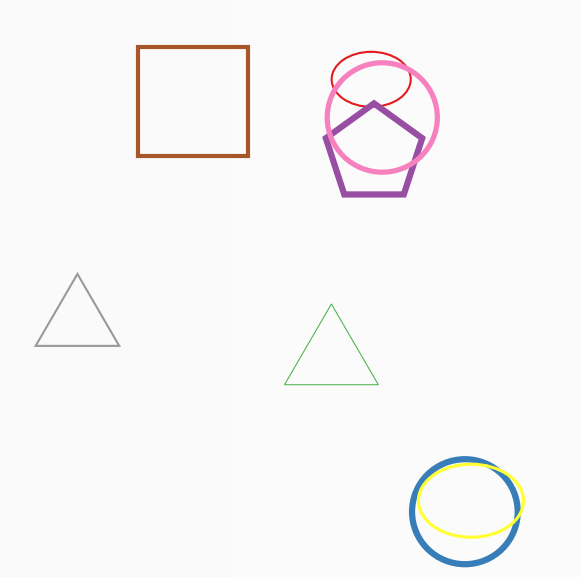[{"shape": "oval", "thickness": 1, "radius": 0.34, "center": [0.639, 0.862]}, {"shape": "circle", "thickness": 3, "radius": 0.45, "center": [0.8, 0.113]}, {"shape": "triangle", "thickness": 0.5, "radius": 0.47, "center": [0.57, 0.38]}, {"shape": "pentagon", "thickness": 3, "radius": 0.44, "center": [0.643, 0.733]}, {"shape": "oval", "thickness": 1.5, "radius": 0.45, "center": [0.81, 0.132]}, {"shape": "square", "thickness": 2, "radius": 0.47, "center": [0.332, 0.823]}, {"shape": "circle", "thickness": 2.5, "radius": 0.47, "center": [0.658, 0.796]}, {"shape": "triangle", "thickness": 1, "radius": 0.42, "center": [0.133, 0.442]}]